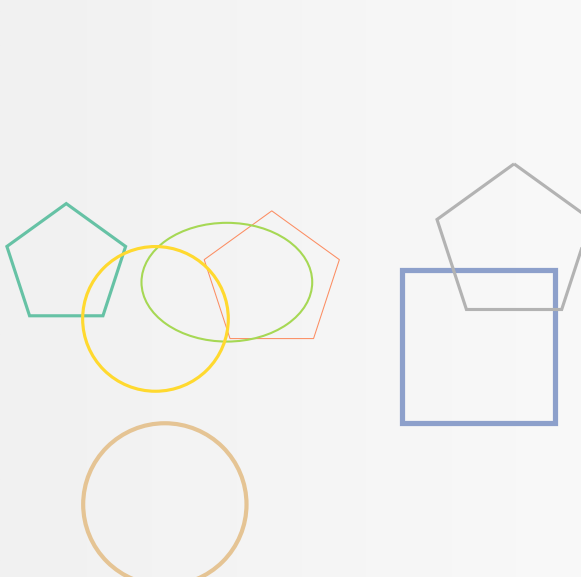[{"shape": "pentagon", "thickness": 1.5, "radius": 0.54, "center": [0.114, 0.539]}, {"shape": "pentagon", "thickness": 0.5, "radius": 0.61, "center": [0.468, 0.512]}, {"shape": "square", "thickness": 2.5, "radius": 0.66, "center": [0.823, 0.399]}, {"shape": "oval", "thickness": 1, "radius": 0.73, "center": [0.39, 0.51]}, {"shape": "circle", "thickness": 1.5, "radius": 0.63, "center": [0.267, 0.447]}, {"shape": "circle", "thickness": 2, "radius": 0.7, "center": [0.284, 0.126]}, {"shape": "pentagon", "thickness": 1.5, "radius": 0.7, "center": [0.884, 0.576]}]